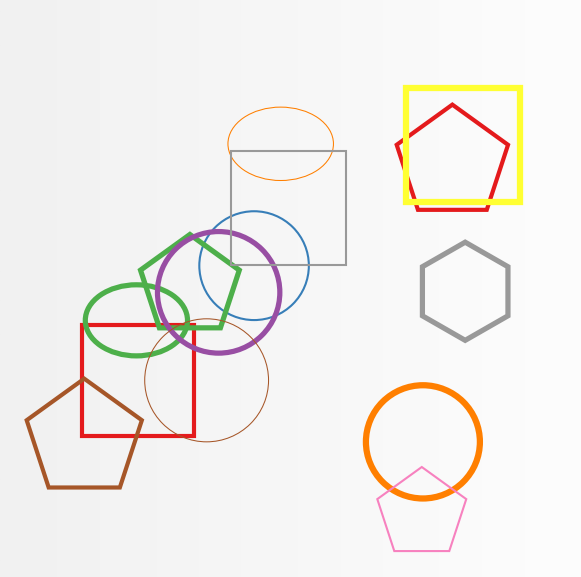[{"shape": "square", "thickness": 2, "radius": 0.48, "center": [0.237, 0.34]}, {"shape": "pentagon", "thickness": 2, "radius": 0.5, "center": [0.778, 0.717]}, {"shape": "circle", "thickness": 1, "radius": 0.47, "center": [0.437, 0.539]}, {"shape": "pentagon", "thickness": 2.5, "radius": 0.45, "center": [0.327, 0.504]}, {"shape": "oval", "thickness": 2.5, "radius": 0.44, "center": [0.235, 0.444]}, {"shape": "circle", "thickness": 2.5, "radius": 0.53, "center": [0.376, 0.493]}, {"shape": "circle", "thickness": 3, "radius": 0.49, "center": [0.728, 0.234]}, {"shape": "oval", "thickness": 0.5, "radius": 0.45, "center": [0.483, 0.75]}, {"shape": "square", "thickness": 3, "radius": 0.49, "center": [0.797, 0.748]}, {"shape": "pentagon", "thickness": 2, "radius": 0.52, "center": [0.145, 0.239]}, {"shape": "circle", "thickness": 0.5, "radius": 0.53, "center": [0.355, 0.341]}, {"shape": "pentagon", "thickness": 1, "radius": 0.4, "center": [0.726, 0.11]}, {"shape": "square", "thickness": 1, "radius": 0.5, "center": [0.497, 0.639]}, {"shape": "hexagon", "thickness": 2.5, "radius": 0.42, "center": [0.8, 0.495]}]